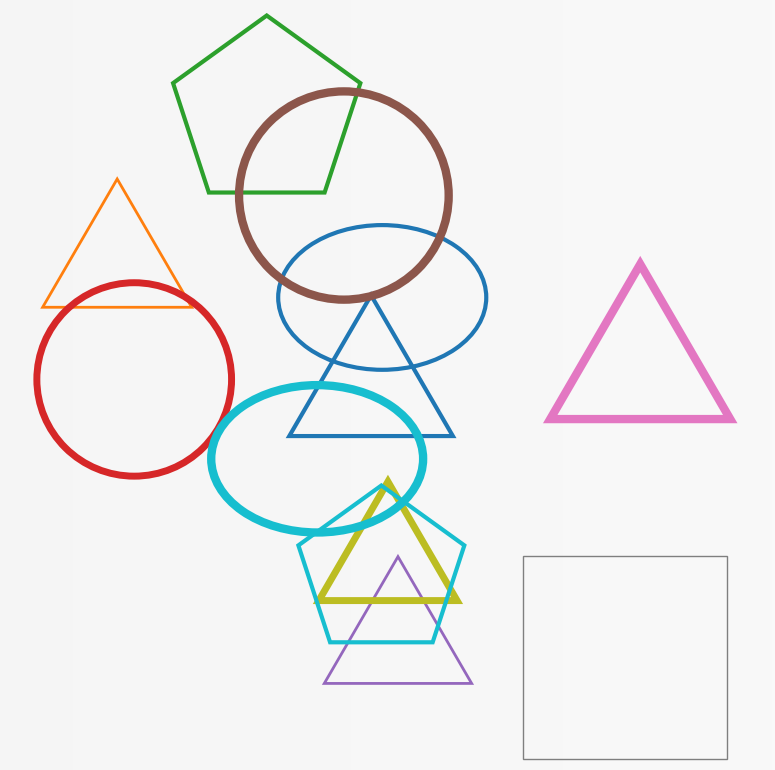[{"shape": "triangle", "thickness": 1.5, "radius": 0.61, "center": [0.479, 0.495]}, {"shape": "oval", "thickness": 1.5, "radius": 0.67, "center": [0.493, 0.614]}, {"shape": "triangle", "thickness": 1, "radius": 0.56, "center": [0.151, 0.656]}, {"shape": "pentagon", "thickness": 1.5, "radius": 0.64, "center": [0.344, 0.853]}, {"shape": "circle", "thickness": 2.5, "radius": 0.63, "center": [0.173, 0.507]}, {"shape": "triangle", "thickness": 1, "radius": 0.55, "center": [0.514, 0.167]}, {"shape": "circle", "thickness": 3, "radius": 0.68, "center": [0.444, 0.746]}, {"shape": "triangle", "thickness": 3, "radius": 0.67, "center": [0.826, 0.523]}, {"shape": "square", "thickness": 0.5, "radius": 0.66, "center": [0.806, 0.146]}, {"shape": "triangle", "thickness": 2.5, "radius": 0.51, "center": [0.501, 0.272]}, {"shape": "pentagon", "thickness": 1.5, "radius": 0.56, "center": [0.492, 0.257]}, {"shape": "oval", "thickness": 3, "radius": 0.68, "center": [0.409, 0.404]}]